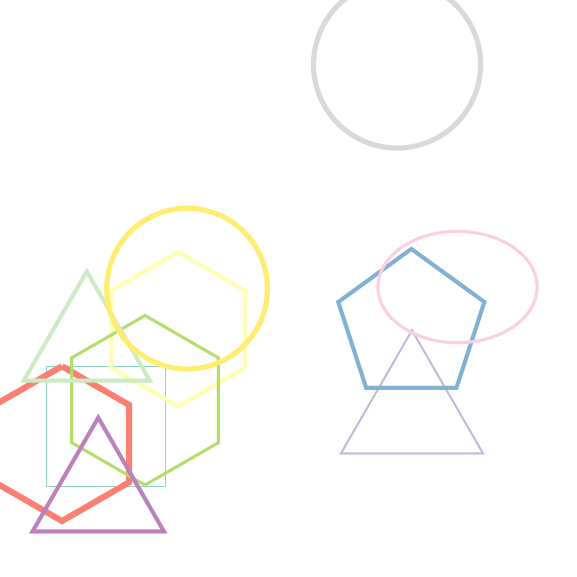[{"shape": "square", "thickness": 0.5, "radius": 0.52, "center": [0.182, 0.262]}, {"shape": "hexagon", "thickness": 2, "radius": 0.67, "center": [0.308, 0.429]}, {"shape": "triangle", "thickness": 1, "radius": 0.71, "center": [0.713, 0.285]}, {"shape": "hexagon", "thickness": 3, "radius": 0.67, "center": [0.107, 0.231]}, {"shape": "pentagon", "thickness": 2, "radius": 0.66, "center": [0.712, 0.435]}, {"shape": "hexagon", "thickness": 1.5, "radius": 0.73, "center": [0.251, 0.306]}, {"shape": "oval", "thickness": 1.5, "radius": 0.69, "center": [0.792, 0.502]}, {"shape": "circle", "thickness": 2.5, "radius": 0.72, "center": [0.688, 0.887]}, {"shape": "triangle", "thickness": 2, "radius": 0.66, "center": [0.17, 0.145]}, {"shape": "triangle", "thickness": 2, "radius": 0.63, "center": [0.15, 0.403]}, {"shape": "circle", "thickness": 2.5, "radius": 0.7, "center": [0.324, 0.499]}]